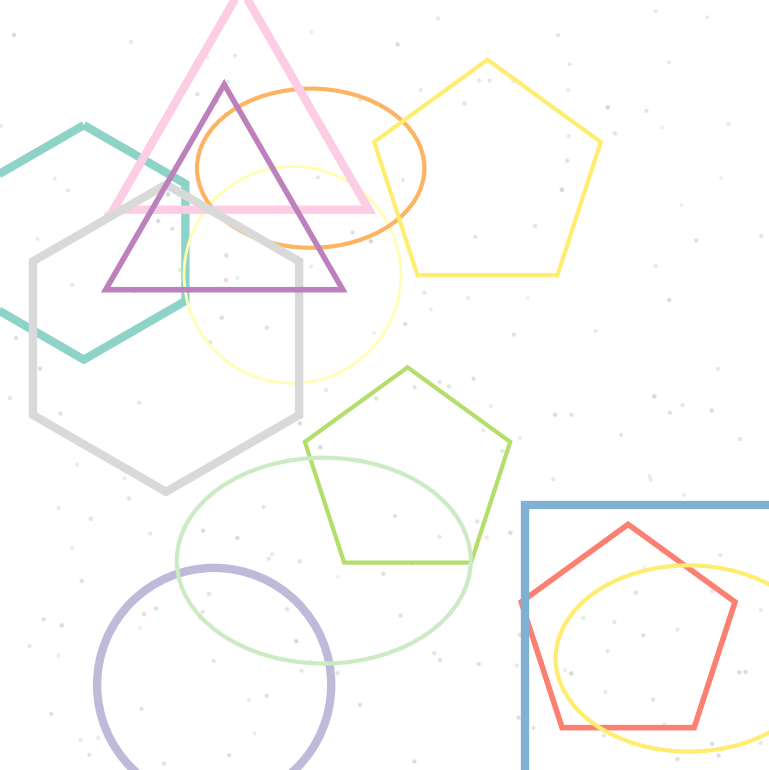[{"shape": "hexagon", "thickness": 3, "radius": 0.76, "center": [0.109, 0.685]}, {"shape": "circle", "thickness": 1, "radius": 0.7, "center": [0.38, 0.643]}, {"shape": "circle", "thickness": 3, "radius": 0.76, "center": [0.278, 0.11]}, {"shape": "pentagon", "thickness": 2, "radius": 0.73, "center": [0.816, 0.173]}, {"shape": "square", "thickness": 3, "radius": 0.95, "center": [0.871, 0.154]}, {"shape": "oval", "thickness": 1.5, "radius": 0.74, "center": [0.404, 0.782]}, {"shape": "pentagon", "thickness": 1.5, "radius": 0.7, "center": [0.529, 0.383]}, {"shape": "triangle", "thickness": 3, "radius": 0.96, "center": [0.313, 0.823]}, {"shape": "hexagon", "thickness": 3, "radius": 1.0, "center": [0.216, 0.561]}, {"shape": "triangle", "thickness": 2, "radius": 0.89, "center": [0.291, 0.713]}, {"shape": "oval", "thickness": 1.5, "radius": 0.95, "center": [0.42, 0.272]}, {"shape": "oval", "thickness": 1.5, "radius": 0.86, "center": [0.894, 0.145]}, {"shape": "pentagon", "thickness": 1.5, "radius": 0.77, "center": [0.633, 0.768]}]